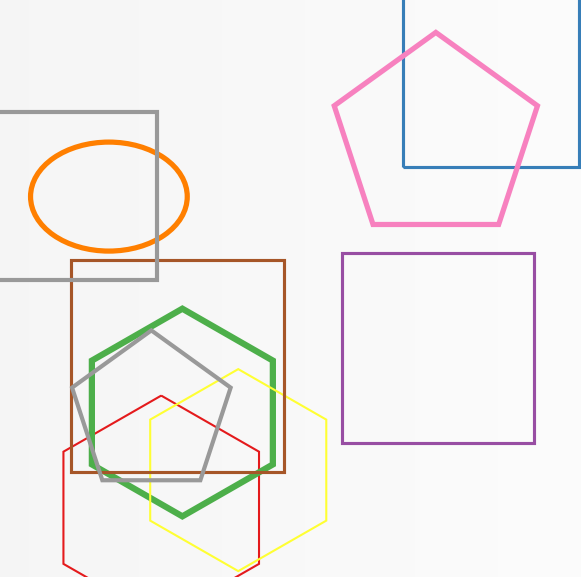[{"shape": "hexagon", "thickness": 1, "radius": 0.97, "center": [0.277, 0.12]}, {"shape": "square", "thickness": 1.5, "radius": 0.76, "center": [0.845, 0.862]}, {"shape": "hexagon", "thickness": 3, "radius": 0.9, "center": [0.314, 0.285]}, {"shape": "square", "thickness": 1.5, "radius": 0.82, "center": [0.753, 0.396]}, {"shape": "oval", "thickness": 2.5, "radius": 0.67, "center": [0.187, 0.659]}, {"shape": "hexagon", "thickness": 1, "radius": 0.87, "center": [0.41, 0.185]}, {"shape": "square", "thickness": 1.5, "radius": 0.92, "center": [0.305, 0.365]}, {"shape": "pentagon", "thickness": 2.5, "radius": 0.92, "center": [0.75, 0.759]}, {"shape": "square", "thickness": 2, "radius": 0.73, "center": [0.125, 0.66]}, {"shape": "pentagon", "thickness": 2, "radius": 0.72, "center": [0.26, 0.284]}]